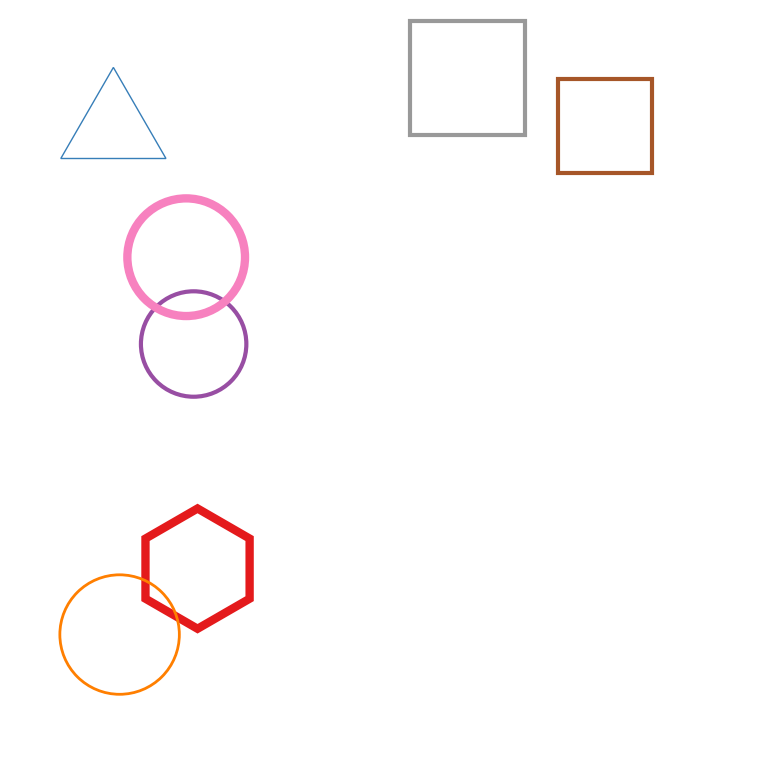[{"shape": "hexagon", "thickness": 3, "radius": 0.39, "center": [0.257, 0.262]}, {"shape": "triangle", "thickness": 0.5, "radius": 0.39, "center": [0.147, 0.834]}, {"shape": "circle", "thickness": 1.5, "radius": 0.34, "center": [0.251, 0.553]}, {"shape": "circle", "thickness": 1, "radius": 0.39, "center": [0.155, 0.176]}, {"shape": "square", "thickness": 1.5, "radius": 0.31, "center": [0.786, 0.836]}, {"shape": "circle", "thickness": 3, "radius": 0.38, "center": [0.242, 0.666]}, {"shape": "square", "thickness": 1.5, "radius": 0.37, "center": [0.608, 0.899]}]